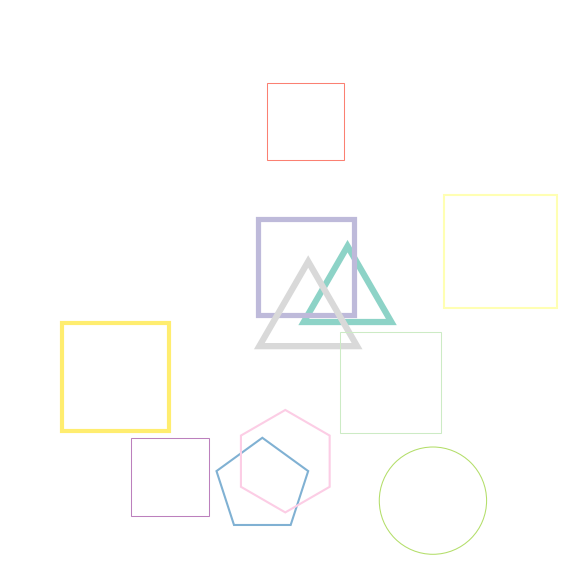[{"shape": "triangle", "thickness": 3, "radius": 0.44, "center": [0.602, 0.485]}, {"shape": "square", "thickness": 1, "radius": 0.49, "center": [0.867, 0.564]}, {"shape": "square", "thickness": 2.5, "radius": 0.42, "center": [0.53, 0.536]}, {"shape": "square", "thickness": 0.5, "radius": 0.33, "center": [0.53, 0.788]}, {"shape": "pentagon", "thickness": 1, "radius": 0.42, "center": [0.454, 0.158]}, {"shape": "circle", "thickness": 0.5, "radius": 0.46, "center": [0.75, 0.132]}, {"shape": "hexagon", "thickness": 1, "radius": 0.44, "center": [0.494, 0.201]}, {"shape": "triangle", "thickness": 3, "radius": 0.49, "center": [0.534, 0.449]}, {"shape": "square", "thickness": 0.5, "radius": 0.34, "center": [0.294, 0.174]}, {"shape": "square", "thickness": 0.5, "radius": 0.44, "center": [0.676, 0.336]}, {"shape": "square", "thickness": 2, "radius": 0.46, "center": [0.2, 0.346]}]